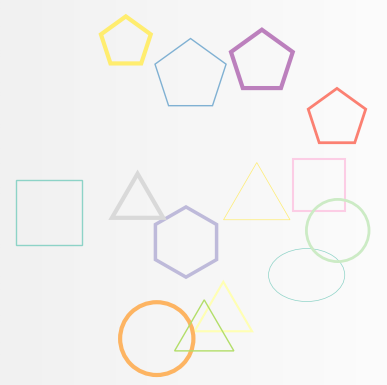[{"shape": "oval", "thickness": 0.5, "radius": 0.49, "center": [0.791, 0.286]}, {"shape": "square", "thickness": 1, "radius": 0.42, "center": [0.127, 0.448]}, {"shape": "triangle", "thickness": 1.5, "radius": 0.43, "center": [0.576, 0.182]}, {"shape": "hexagon", "thickness": 2.5, "radius": 0.46, "center": [0.48, 0.371]}, {"shape": "pentagon", "thickness": 2, "radius": 0.39, "center": [0.87, 0.692]}, {"shape": "pentagon", "thickness": 1, "radius": 0.48, "center": [0.492, 0.804]}, {"shape": "circle", "thickness": 3, "radius": 0.47, "center": [0.405, 0.12]}, {"shape": "triangle", "thickness": 1, "radius": 0.44, "center": [0.527, 0.133]}, {"shape": "square", "thickness": 1.5, "radius": 0.34, "center": [0.823, 0.52]}, {"shape": "triangle", "thickness": 3, "radius": 0.38, "center": [0.355, 0.472]}, {"shape": "pentagon", "thickness": 3, "radius": 0.42, "center": [0.676, 0.839]}, {"shape": "circle", "thickness": 2, "radius": 0.4, "center": [0.872, 0.401]}, {"shape": "pentagon", "thickness": 3, "radius": 0.34, "center": [0.325, 0.89]}, {"shape": "triangle", "thickness": 0.5, "radius": 0.5, "center": [0.663, 0.479]}]